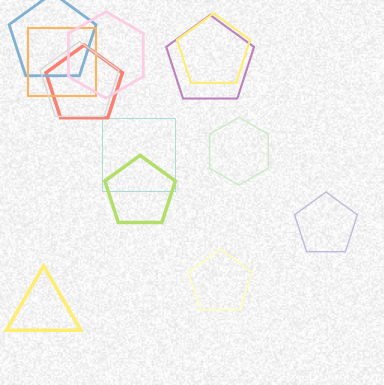[{"shape": "square", "thickness": 0.5, "radius": 0.47, "center": [0.36, 0.598]}, {"shape": "pentagon", "thickness": 1, "radius": 0.44, "center": [0.572, 0.266]}, {"shape": "pentagon", "thickness": 1, "radius": 0.43, "center": [0.847, 0.416]}, {"shape": "pentagon", "thickness": 2.5, "radius": 0.52, "center": [0.219, 0.779]}, {"shape": "pentagon", "thickness": 2, "radius": 0.59, "center": [0.137, 0.899]}, {"shape": "square", "thickness": 1.5, "radius": 0.44, "center": [0.161, 0.839]}, {"shape": "pentagon", "thickness": 2.5, "radius": 0.48, "center": [0.364, 0.5]}, {"shape": "hexagon", "thickness": 2, "radius": 0.56, "center": [0.275, 0.857]}, {"shape": "pentagon", "thickness": 1, "radius": 0.54, "center": [0.207, 0.785]}, {"shape": "pentagon", "thickness": 1.5, "radius": 0.6, "center": [0.546, 0.841]}, {"shape": "hexagon", "thickness": 1, "radius": 0.44, "center": [0.621, 0.607]}, {"shape": "triangle", "thickness": 2.5, "radius": 0.56, "center": [0.113, 0.198]}, {"shape": "pentagon", "thickness": 1.5, "radius": 0.5, "center": [0.555, 0.866]}]